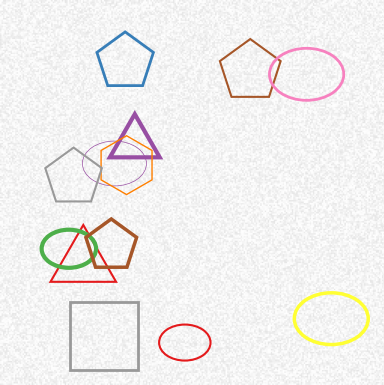[{"shape": "triangle", "thickness": 1.5, "radius": 0.49, "center": [0.216, 0.317]}, {"shape": "oval", "thickness": 1.5, "radius": 0.33, "center": [0.48, 0.11]}, {"shape": "pentagon", "thickness": 2, "radius": 0.39, "center": [0.325, 0.84]}, {"shape": "oval", "thickness": 3, "radius": 0.35, "center": [0.179, 0.354]}, {"shape": "triangle", "thickness": 3, "radius": 0.37, "center": [0.35, 0.629]}, {"shape": "oval", "thickness": 0.5, "radius": 0.42, "center": [0.297, 0.575]}, {"shape": "hexagon", "thickness": 1, "radius": 0.38, "center": [0.329, 0.571]}, {"shape": "oval", "thickness": 2.5, "radius": 0.48, "center": [0.86, 0.172]}, {"shape": "pentagon", "thickness": 1.5, "radius": 0.42, "center": [0.65, 0.816]}, {"shape": "pentagon", "thickness": 2.5, "radius": 0.35, "center": [0.289, 0.362]}, {"shape": "oval", "thickness": 2, "radius": 0.48, "center": [0.796, 0.807]}, {"shape": "square", "thickness": 2, "radius": 0.44, "center": [0.27, 0.128]}, {"shape": "pentagon", "thickness": 1.5, "radius": 0.39, "center": [0.191, 0.539]}]